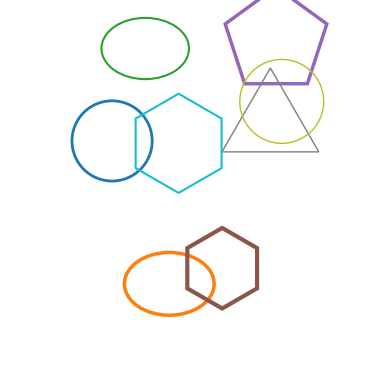[{"shape": "circle", "thickness": 2, "radius": 0.52, "center": [0.291, 0.634]}, {"shape": "oval", "thickness": 2.5, "radius": 0.58, "center": [0.44, 0.263]}, {"shape": "oval", "thickness": 1.5, "radius": 0.57, "center": [0.377, 0.874]}, {"shape": "pentagon", "thickness": 2.5, "radius": 0.69, "center": [0.717, 0.895]}, {"shape": "hexagon", "thickness": 3, "radius": 0.52, "center": [0.577, 0.303]}, {"shape": "triangle", "thickness": 1, "radius": 0.73, "center": [0.702, 0.678]}, {"shape": "circle", "thickness": 1, "radius": 0.54, "center": [0.732, 0.737]}, {"shape": "hexagon", "thickness": 1.5, "radius": 0.64, "center": [0.464, 0.628]}]